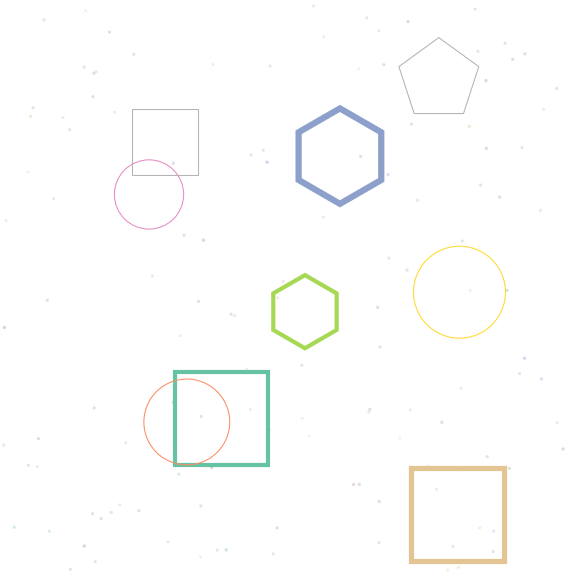[{"shape": "square", "thickness": 2, "radius": 0.4, "center": [0.384, 0.274]}, {"shape": "circle", "thickness": 0.5, "radius": 0.37, "center": [0.323, 0.268]}, {"shape": "hexagon", "thickness": 3, "radius": 0.41, "center": [0.589, 0.729]}, {"shape": "circle", "thickness": 0.5, "radius": 0.3, "center": [0.258, 0.662]}, {"shape": "hexagon", "thickness": 2, "radius": 0.32, "center": [0.528, 0.459]}, {"shape": "circle", "thickness": 0.5, "radius": 0.4, "center": [0.796, 0.493]}, {"shape": "square", "thickness": 2.5, "radius": 0.4, "center": [0.792, 0.108]}, {"shape": "pentagon", "thickness": 0.5, "radius": 0.36, "center": [0.76, 0.861]}, {"shape": "square", "thickness": 0.5, "radius": 0.29, "center": [0.286, 0.753]}]